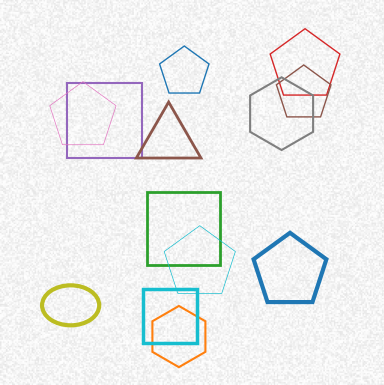[{"shape": "pentagon", "thickness": 1, "radius": 0.34, "center": [0.479, 0.813]}, {"shape": "pentagon", "thickness": 3, "radius": 0.5, "center": [0.753, 0.296]}, {"shape": "hexagon", "thickness": 1.5, "radius": 0.4, "center": [0.465, 0.126]}, {"shape": "square", "thickness": 2, "radius": 0.47, "center": [0.477, 0.406]}, {"shape": "pentagon", "thickness": 1, "radius": 0.48, "center": [0.792, 0.83]}, {"shape": "square", "thickness": 1.5, "radius": 0.49, "center": [0.272, 0.687]}, {"shape": "triangle", "thickness": 2, "radius": 0.48, "center": [0.438, 0.638]}, {"shape": "pentagon", "thickness": 1, "radius": 0.37, "center": [0.789, 0.757]}, {"shape": "pentagon", "thickness": 0.5, "radius": 0.45, "center": [0.215, 0.697]}, {"shape": "hexagon", "thickness": 1.5, "radius": 0.47, "center": [0.731, 0.705]}, {"shape": "oval", "thickness": 3, "radius": 0.37, "center": [0.183, 0.207]}, {"shape": "square", "thickness": 2.5, "radius": 0.35, "center": [0.442, 0.179]}, {"shape": "pentagon", "thickness": 0.5, "radius": 0.49, "center": [0.519, 0.317]}]